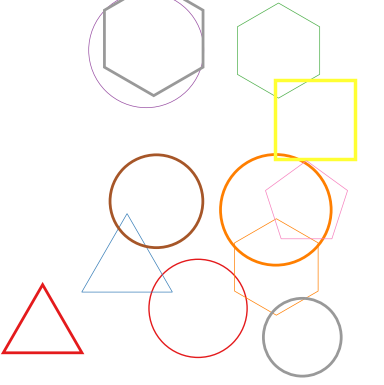[{"shape": "triangle", "thickness": 2, "radius": 0.59, "center": [0.111, 0.143]}, {"shape": "circle", "thickness": 1, "radius": 0.64, "center": [0.514, 0.199]}, {"shape": "triangle", "thickness": 0.5, "radius": 0.68, "center": [0.33, 0.309]}, {"shape": "hexagon", "thickness": 0.5, "radius": 0.62, "center": [0.723, 0.869]}, {"shape": "circle", "thickness": 0.5, "radius": 0.75, "center": [0.38, 0.87]}, {"shape": "circle", "thickness": 2, "radius": 0.72, "center": [0.716, 0.455]}, {"shape": "hexagon", "thickness": 0.5, "radius": 0.63, "center": [0.718, 0.307]}, {"shape": "square", "thickness": 2.5, "radius": 0.52, "center": [0.818, 0.689]}, {"shape": "circle", "thickness": 2, "radius": 0.6, "center": [0.406, 0.477]}, {"shape": "pentagon", "thickness": 0.5, "radius": 0.56, "center": [0.796, 0.47]}, {"shape": "circle", "thickness": 2, "radius": 0.51, "center": [0.785, 0.124]}, {"shape": "hexagon", "thickness": 2, "radius": 0.74, "center": [0.399, 0.899]}]